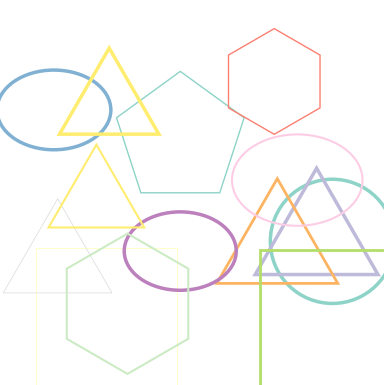[{"shape": "circle", "thickness": 2.5, "radius": 0.81, "center": [0.863, 0.373]}, {"shape": "pentagon", "thickness": 1, "radius": 0.87, "center": [0.468, 0.64]}, {"shape": "square", "thickness": 0.5, "radius": 0.92, "center": [0.277, 0.173]}, {"shape": "triangle", "thickness": 2.5, "radius": 0.92, "center": [0.822, 0.379]}, {"shape": "hexagon", "thickness": 1, "radius": 0.69, "center": [0.712, 0.788]}, {"shape": "oval", "thickness": 2.5, "radius": 0.74, "center": [0.14, 0.715]}, {"shape": "triangle", "thickness": 2, "radius": 0.91, "center": [0.72, 0.355]}, {"shape": "square", "thickness": 2, "radius": 0.92, "center": [0.859, 0.166]}, {"shape": "oval", "thickness": 1.5, "radius": 0.85, "center": [0.772, 0.532]}, {"shape": "triangle", "thickness": 0.5, "radius": 0.82, "center": [0.15, 0.321]}, {"shape": "oval", "thickness": 2.5, "radius": 0.73, "center": [0.468, 0.348]}, {"shape": "hexagon", "thickness": 1.5, "radius": 0.91, "center": [0.331, 0.211]}, {"shape": "triangle", "thickness": 2.5, "radius": 0.74, "center": [0.284, 0.726]}, {"shape": "triangle", "thickness": 1.5, "radius": 0.72, "center": [0.25, 0.481]}]